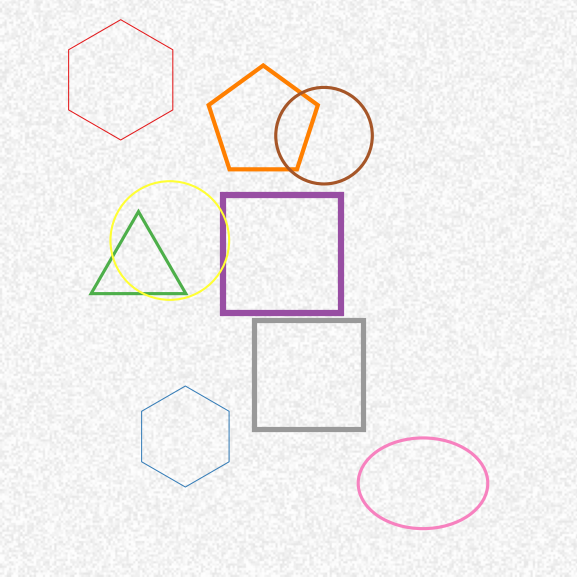[{"shape": "hexagon", "thickness": 0.5, "radius": 0.52, "center": [0.209, 0.861]}, {"shape": "hexagon", "thickness": 0.5, "radius": 0.44, "center": [0.321, 0.243]}, {"shape": "triangle", "thickness": 1.5, "radius": 0.47, "center": [0.24, 0.538]}, {"shape": "square", "thickness": 3, "radius": 0.51, "center": [0.488, 0.559]}, {"shape": "pentagon", "thickness": 2, "radius": 0.5, "center": [0.456, 0.786]}, {"shape": "circle", "thickness": 1, "radius": 0.51, "center": [0.294, 0.583]}, {"shape": "circle", "thickness": 1.5, "radius": 0.42, "center": [0.561, 0.764]}, {"shape": "oval", "thickness": 1.5, "radius": 0.56, "center": [0.732, 0.162]}, {"shape": "square", "thickness": 2.5, "radius": 0.47, "center": [0.535, 0.351]}]